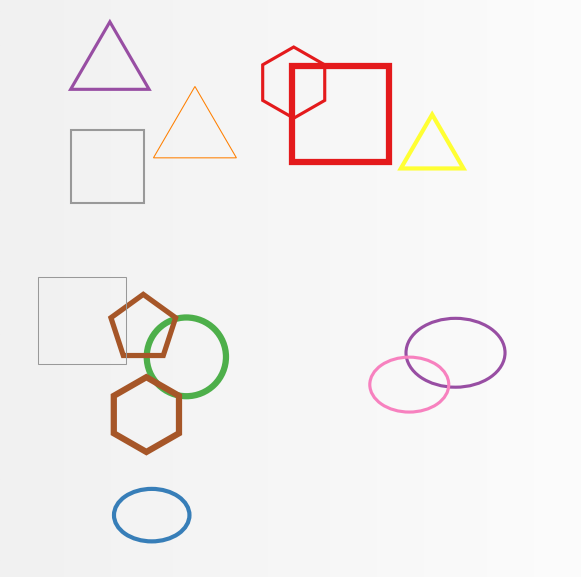[{"shape": "hexagon", "thickness": 1.5, "radius": 0.31, "center": [0.505, 0.856]}, {"shape": "square", "thickness": 3, "radius": 0.42, "center": [0.586, 0.802]}, {"shape": "oval", "thickness": 2, "radius": 0.32, "center": [0.261, 0.107]}, {"shape": "circle", "thickness": 3, "radius": 0.34, "center": [0.321, 0.381]}, {"shape": "oval", "thickness": 1.5, "radius": 0.43, "center": [0.784, 0.388]}, {"shape": "triangle", "thickness": 1.5, "radius": 0.39, "center": [0.189, 0.883]}, {"shape": "triangle", "thickness": 0.5, "radius": 0.41, "center": [0.335, 0.767]}, {"shape": "triangle", "thickness": 2, "radius": 0.31, "center": [0.744, 0.739]}, {"shape": "pentagon", "thickness": 2.5, "radius": 0.29, "center": [0.247, 0.431]}, {"shape": "hexagon", "thickness": 3, "radius": 0.32, "center": [0.252, 0.281]}, {"shape": "oval", "thickness": 1.5, "radius": 0.34, "center": [0.704, 0.333]}, {"shape": "square", "thickness": 1, "radius": 0.32, "center": [0.185, 0.71]}, {"shape": "square", "thickness": 0.5, "radius": 0.38, "center": [0.14, 0.445]}]